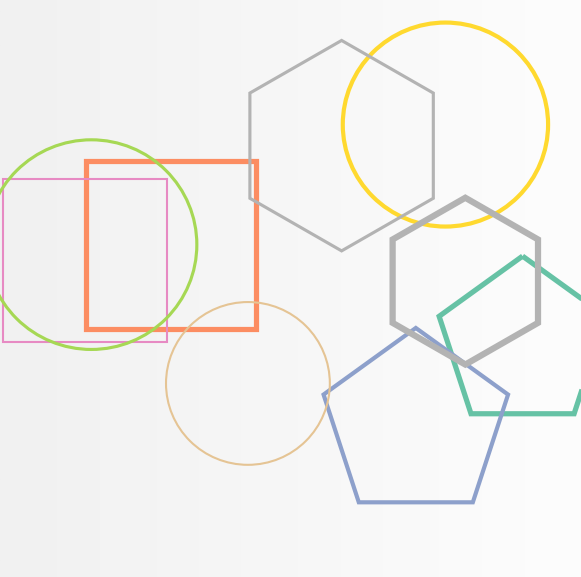[{"shape": "pentagon", "thickness": 2.5, "radius": 0.75, "center": [0.899, 0.405]}, {"shape": "square", "thickness": 2.5, "radius": 0.73, "center": [0.294, 0.575]}, {"shape": "pentagon", "thickness": 2, "radius": 0.83, "center": [0.715, 0.264]}, {"shape": "square", "thickness": 1, "radius": 0.7, "center": [0.146, 0.549]}, {"shape": "circle", "thickness": 1.5, "radius": 0.91, "center": [0.157, 0.576]}, {"shape": "circle", "thickness": 2, "radius": 0.88, "center": [0.766, 0.783]}, {"shape": "circle", "thickness": 1, "radius": 0.7, "center": [0.427, 0.335]}, {"shape": "hexagon", "thickness": 3, "radius": 0.72, "center": [0.801, 0.512]}, {"shape": "hexagon", "thickness": 1.5, "radius": 0.91, "center": [0.588, 0.747]}]